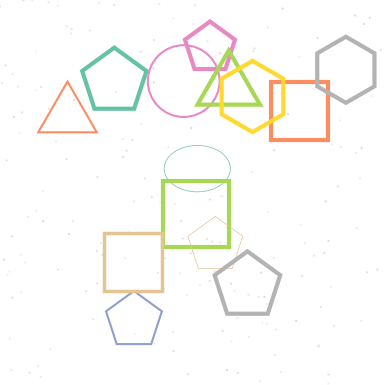[{"shape": "pentagon", "thickness": 3, "radius": 0.44, "center": [0.297, 0.789]}, {"shape": "oval", "thickness": 0.5, "radius": 0.43, "center": [0.512, 0.562]}, {"shape": "square", "thickness": 3, "radius": 0.37, "center": [0.778, 0.712]}, {"shape": "triangle", "thickness": 1.5, "radius": 0.44, "center": [0.175, 0.7]}, {"shape": "pentagon", "thickness": 1.5, "radius": 0.38, "center": [0.348, 0.168]}, {"shape": "circle", "thickness": 1.5, "radius": 0.47, "center": [0.477, 0.789]}, {"shape": "pentagon", "thickness": 3, "radius": 0.34, "center": [0.545, 0.876]}, {"shape": "triangle", "thickness": 3, "radius": 0.47, "center": [0.594, 0.775]}, {"shape": "square", "thickness": 3, "radius": 0.43, "center": [0.509, 0.445]}, {"shape": "hexagon", "thickness": 3, "radius": 0.46, "center": [0.656, 0.749]}, {"shape": "pentagon", "thickness": 0.5, "radius": 0.37, "center": [0.559, 0.363]}, {"shape": "square", "thickness": 2.5, "radius": 0.37, "center": [0.345, 0.32]}, {"shape": "pentagon", "thickness": 3, "radius": 0.45, "center": [0.643, 0.258]}, {"shape": "hexagon", "thickness": 3, "radius": 0.43, "center": [0.898, 0.819]}]